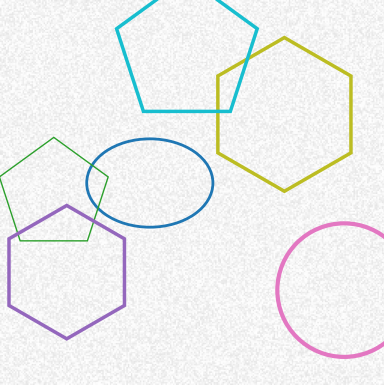[{"shape": "oval", "thickness": 2, "radius": 0.82, "center": [0.389, 0.525]}, {"shape": "pentagon", "thickness": 1, "radius": 0.74, "center": [0.14, 0.495]}, {"shape": "hexagon", "thickness": 2.5, "radius": 0.87, "center": [0.173, 0.293]}, {"shape": "circle", "thickness": 3, "radius": 0.87, "center": [0.894, 0.246]}, {"shape": "hexagon", "thickness": 2.5, "radius": 1.0, "center": [0.739, 0.703]}, {"shape": "pentagon", "thickness": 2.5, "radius": 0.96, "center": [0.485, 0.866]}]